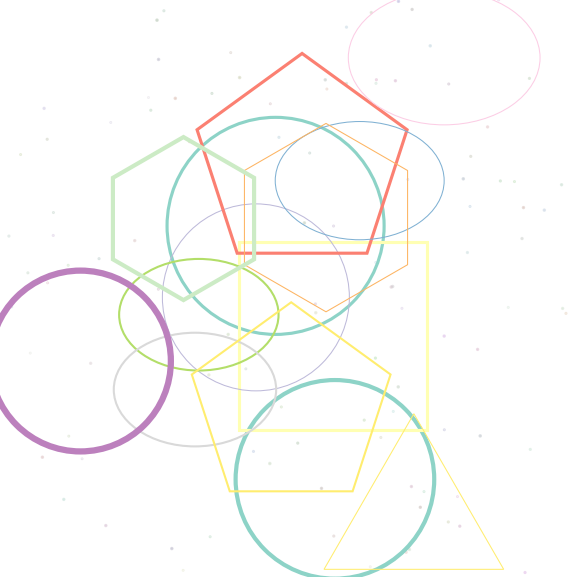[{"shape": "circle", "thickness": 2, "radius": 0.86, "center": [0.58, 0.169]}, {"shape": "circle", "thickness": 1.5, "radius": 0.94, "center": [0.477, 0.608]}, {"shape": "square", "thickness": 1.5, "radius": 0.81, "center": [0.577, 0.417]}, {"shape": "circle", "thickness": 0.5, "radius": 0.81, "center": [0.443, 0.484]}, {"shape": "pentagon", "thickness": 1.5, "radius": 0.96, "center": [0.523, 0.715]}, {"shape": "oval", "thickness": 0.5, "radius": 0.73, "center": [0.623, 0.686]}, {"shape": "hexagon", "thickness": 0.5, "radius": 0.82, "center": [0.565, 0.622]}, {"shape": "oval", "thickness": 1, "radius": 0.69, "center": [0.344, 0.454]}, {"shape": "oval", "thickness": 0.5, "radius": 0.83, "center": [0.769, 0.899]}, {"shape": "oval", "thickness": 1, "radius": 0.7, "center": [0.338, 0.325]}, {"shape": "circle", "thickness": 3, "radius": 0.78, "center": [0.139, 0.374]}, {"shape": "hexagon", "thickness": 2, "radius": 0.71, "center": [0.318, 0.621]}, {"shape": "pentagon", "thickness": 1, "radius": 0.9, "center": [0.504, 0.295]}, {"shape": "triangle", "thickness": 0.5, "radius": 0.9, "center": [0.717, 0.103]}]